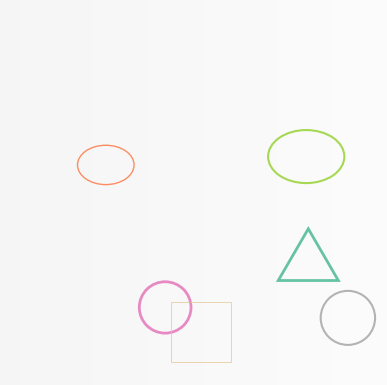[{"shape": "triangle", "thickness": 2, "radius": 0.45, "center": [0.796, 0.316]}, {"shape": "oval", "thickness": 1, "radius": 0.36, "center": [0.273, 0.572]}, {"shape": "circle", "thickness": 2, "radius": 0.33, "center": [0.426, 0.201]}, {"shape": "oval", "thickness": 1.5, "radius": 0.49, "center": [0.79, 0.593]}, {"shape": "square", "thickness": 0.5, "radius": 0.39, "center": [0.52, 0.137]}, {"shape": "circle", "thickness": 1.5, "radius": 0.35, "center": [0.898, 0.174]}]